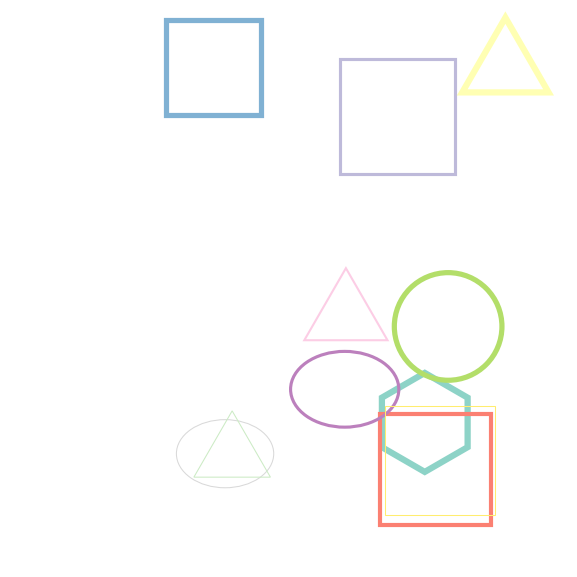[{"shape": "hexagon", "thickness": 3, "radius": 0.43, "center": [0.736, 0.268]}, {"shape": "triangle", "thickness": 3, "radius": 0.43, "center": [0.875, 0.882]}, {"shape": "square", "thickness": 1.5, "radius": 0.49, "center": [0.688, 0.798]}, {"shape": "square", "thickness": 2, "radius": 0.48, "center": [0.755, 0.187]}, {"shape": "square", "thickness": 2.5, "radius": 0.41, "center": [0.37, 0.882]}, {"shape": "circle", "thickness": 2.5, "radius": 0.47, "center": [0.776, 0.434]}, {"shape": "triangle", "thickness": 1, "radius": 0.42, "center": [0.599, 0.452]}, {"shape": "oval", "thickness": 0.5, "radius": 0.42, "center": [0.39, 0.213]}, {"shape": "oval", "thickness": 1.5, "radius": 0.47, "center": [0.597, 0.325]}, {"shape": "triangle", "thickness": 0.5, "radius": 0.38, "center": [0.402, 0.211]}, {"shape": "square", "thickness": 0.5, "radius": 0.48, "center": [0.763, 0.202]}]